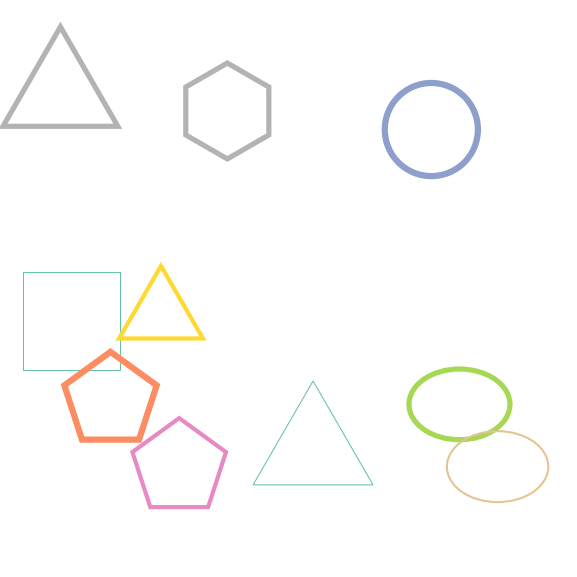[{"shape": "square", "thickness": 0.5, "radius": 0.42, "center": [0.124, 0.443]}, {"shape": "triangle", "thickness": 0.5, "radius": 0.6, "center": [0.542, 0.219]}, {"shape": "pentagon", "thickness": 3, "radius": 0.42, "center": [0.191, 0.306]}, {"shape": "circle", "thickness": 3, "radius": 0.4, "center": [0.747, 0.775]}, {"shape": "pentagon", "thickness": 2, "radius": 0.43, "center": [0.31, 0.19]}, {"shape": "oval", "thickness": 2.5, "radius": 0.44, "center": [0.796, 0.299]}, {"shape": "triangle", "thickness": 2, "radius": 0.42, "center": [0.279, 0.455]}, {"shape": "oval", "thickness": 1, "radius": 0.44, "center": [0.862, 0.191]}, {"shape": "hexagon", "thickness": 2.5, "radius": 0.42, "center": [0.394, 0.807]}, {"shape": "triangle", "thickness": 2.5, "radius": 0.57, "center": [0.105, 0.838]}]